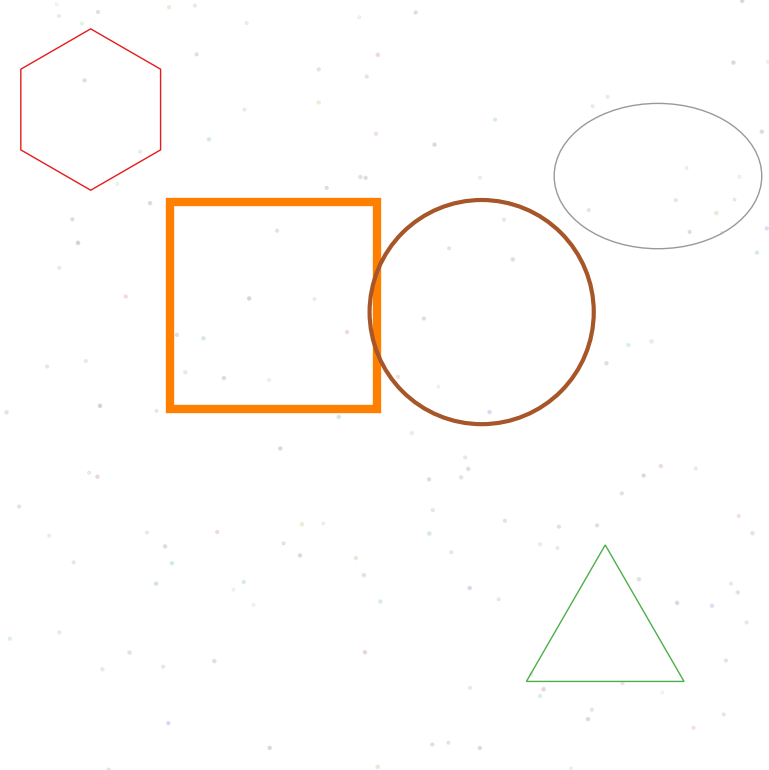[{"shape": "hexagon", "thickness": 0.5, "radius": 0.52, "center": [0.118, 0.858]}, {"shape": "triangle", "thickness": 0.5, "radius": 0.59, "center": [0.786, 0.174]}, {"shape": "square", "thickness": 3, "radius": 0.67, "center": [0.355, 0.603]}, {"shape": "circle", "thickness": 1.5, "radius": 0.73, "center": [0.626, 0.595]}, {"shape": "oval", "thickness": 0.5, "radius": 0.67, "center": [0.854, 0.771]}]